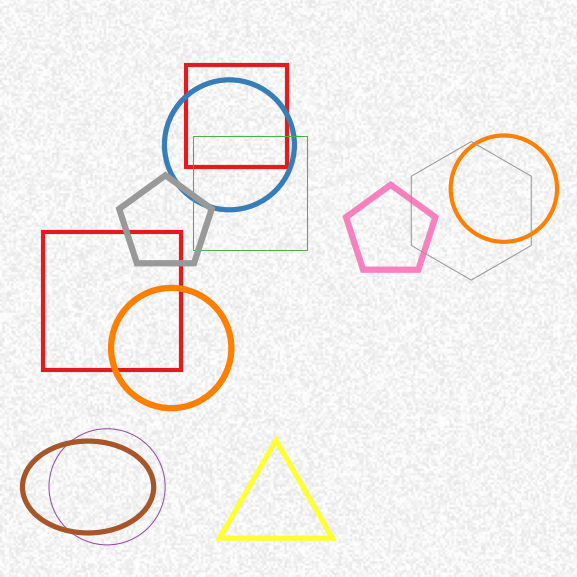[{"shape": "square", "thickness": 2, "radius": 0.44, "center": [0.41, 0.798]}, {"shape": "square", "thickness": 2, "radius": 0.59, "center": [0.194, 0.478]}, {"shape": "circle", "thickness": 2.5, "radius": 0.56, "center": [0.397, 0.748]}, {"shape": "square", "thickness": 0.5, "radius": 0.49, "center": [0.432, 0.664]}, {"shape": "circle", "thickness": 0.5, "radius": 0.5, "center": [0.185, 0.156]}, {"shape": "circle", "thickness": 2, "radius": 0.46, "center": [0.873, 0.672]}, {"shape": "circle", "thickness": 3, "radius": 0.52, "center": [0.296, 0.396]}, {"shape": "triangle", "thickness": 2.5, "radius": 0.56, "center": [0.478, 0.124]}, {"shape": "oval", "thickness": 2.5, "radius": 0.57, "center": [0.153, 0.156]}, {"shape": "pentagon", "thickness": 3, "radius": 0.41, "center": [0.677, 0.598]}, {"shape": "pentagon", "thickness": 3, "radius": 0.42, "center": [0.286, 0.611]}, {"shape": "hexagon", "thickness": 0.5, "radius": 0.6, "center": [0.816, 0.634]}]